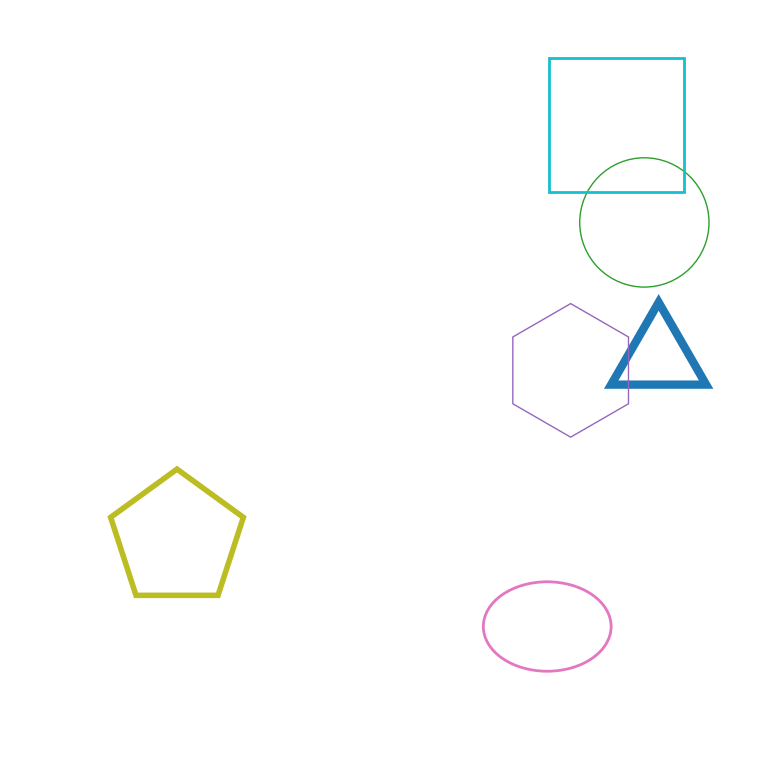[{"shape": "triangle", "thickness": 3, "radius": 0.36, "center": [0.855, 0.536]}, {"shape": "circle", "thickness": 0.5, "radius": 0.42, "center": [0.837, 0.711]}, {"shape": "hexagon", "thickness": 0.5, "radius": 0.43, "center": [0.741, 0.519]}, {"shape": "oval", "thickness": 1, "radius": 0.41, "center": [0.711, 0.186]}, {"shape": "pentagon", "thickness": 2, "radius": 0.45, "center": [0.23, 0.3]}, {"shape": "square", "thickness": 1, "radius": 0.44, "center": [0.801, 0.838]}]